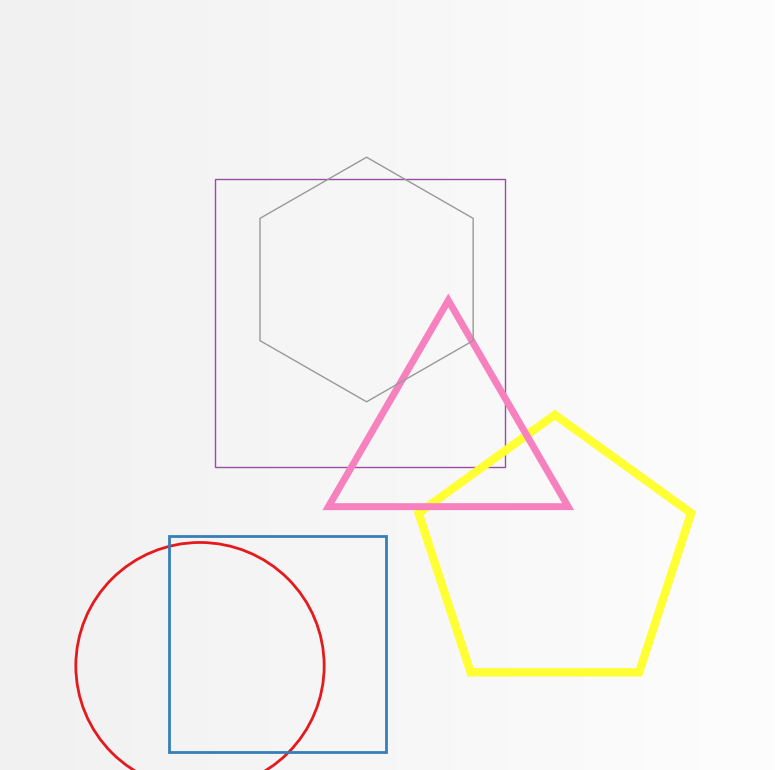[{"shape": "circle", "thickness": 1, "radius": 0.8, "center": [0.258, 0.135]}, {"shape": "square", "thickness": 1, "radius": 0.7, "center": [0.358, 0.164]}, {"shape": "square", "thickness": 0.5, "radius": 0.94, "center": [0.464, 0.58]}, {"shape": "pentagon", "thickness": 3, "radius": 0.92, "center": [0.716, 0.276]}, {"shape": "triangle", "thickness": 2.5, "radius": 0.89, "center": [0.578, 0.431]}, {"shape": "hexagon", "thickness": 0.5, "radius": 0.79, "center": [0.473, 0.637]}]